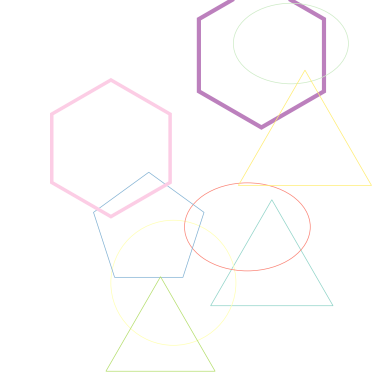[{"shape": "triangle", "thickness": 0.5, "radius": 0.92, "center": [0.706, 0.298]}, {"shape": "circle", "thickness": 0.5, "radius": 0.81, "center": [0.45, 0.265]}, {"shape": "oval", "thickness": 0.5, "radius": 0.82, "center": [0.643, 0.411]}, {"shape": "pentagon", "thickness": 0.5, "radius": 0.75, "center": [0.386, 0.402]}, {"shape": "triangle", "thickness": 0.5, "radius": 0.82, "center": [0.417, 0.118]}, {"shape": "hexagon", "thickness": 2.5, "radius": 0.89, "center": [0.288, 0.615]}, {"shape": "hexagon", "thickness": 3, "radius": 0.94, "center": [0.679, 0.857]}, {"shape": "oval", "thickness": 0.5, "radius": 0.75, "center": [0.756, 0.887]}, {"shape": "triangle", "thickness": 0.5, "radius": 1.0, "center": [0.792, 0.618]}]